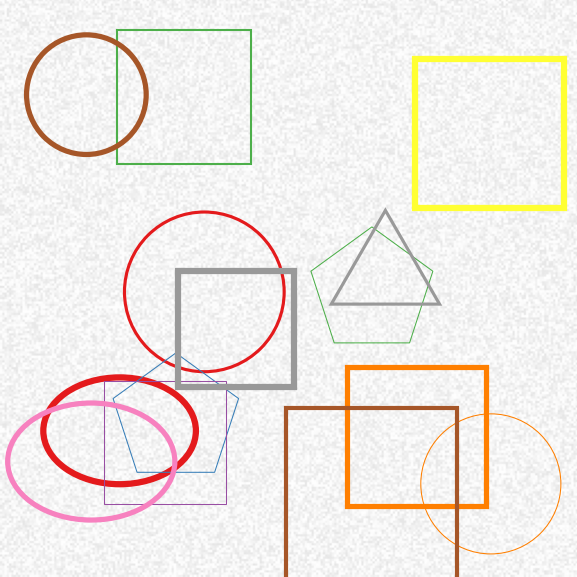[{"shape": "circle", "thickness": 1.5, "radius": 0.69, "center": [0.354, 0.494]}, {"shape": "oval", "thickness": 3, "radius": 0.66, "center": [0.207, 0.253]}, {"shape": "pentagon", "thickness": 0.5, "radius": 0.57, "center": [0.304, 0.274]}, {"shape": "pentagon", "thickness": 0.5, "radius": 0.56, "center": [0.644, 0.495]}, {"shape": "square", "thickness": 1, "radius": 0.58, "center": [0.319, 0.832]}, {"shape": "square", "thickness": 0.5, "radius": 0.53, "center": [0.286, 0.233]}, {"shape": "circle", "thickness": 0.5, "radius": 0.61, "center": [0.85, 0.161]}, {"shape": "square", "thickness": 2.5, "radius": 0.6, "center": [0.721, 0.243]}, {"shape": "square", "thickness": 3, "radius": 0.65, "center": [0.848, 0.768]}, {"shape": "circle", "thickness": 2.5, "radius": 0.52, "center": [0.15, 0.835]}, {"shape": "square", "thickness": 2, "radius": 0.74, "center": [0.643, 0.145]}, {"shape": "oval", "thickness": 2.5, "radius": 0.72, "center": [0.158, 0.2]}, {"shape": "square", "thickness": 3, "radius": 0.5, "center": [0.408, 0.43]}, {"shape": "triangle", "thickness": 1.5, "radius": 0.54, "center": [0.667, 0.527]}]